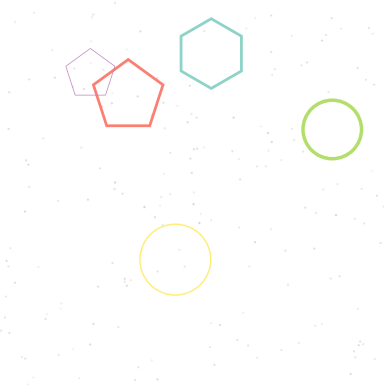[{"shape": "hexagon", "thickness": 2, "radius": 0.45, "center": [0.549, 0.861]}, {"shape": "pentagon", "thickness": 2, "radius": 0.48, "center": [0.333, 0.75]}, {"shape": "circle", "thickness": 2.5, "radius": 0.38, "center": [0.863, 0.664]}, {"shape": "pentagon", "thickness": 0.5, "radius": 0.33, "center": [0.235, 0.807]}, {"shape": "circle", "thickness": 1, "radius": 0.46, "center": [0.455, 0.326]}]